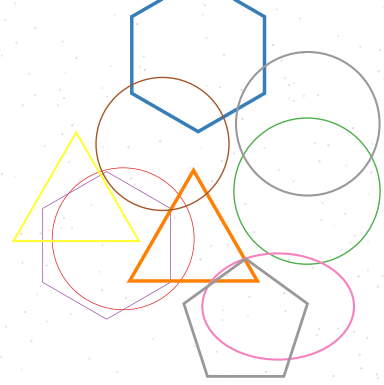[{"shape": "circle", "thickness": 0.5, "radius": 0.92, "center": [0.32, 0.38]}, {"shape": "hexagon", "thickness": 2.5, "radius": 1.0, "center": [0.515, 0.857]}, {"shape": "circle", "thickness": 1, "radius": 0.95, "center": [0.797, 0.504]}, {"shape": "hexagon", "thickness": 0.5, "radius": 0.96, "center": [0.277, 0.363]}, {"shape": "triangle", "thickness": 2.5, "radius": 0.96, "center": [0.503, 0.366]}, {"shape": "triangle", "thickness": 1.5, "radius": 0.94, "center": [0.198, 0.468]}, {"shape": "circle", "thickness": 1, "radius": 0.86, "center": [0.422, 0.626]}, {"shape": "oval", "thickness": 1.5, "radius": 0.99, "center": [0.723, 0.204]}, {"shape": "circle", "thickness": 1.5, "radius": 0.93, "center": [0.799, 0.679]}, {"shape": "pentagon", "thickness": 2, "radius": 0.84, "center": [0.638, 0.159]}]